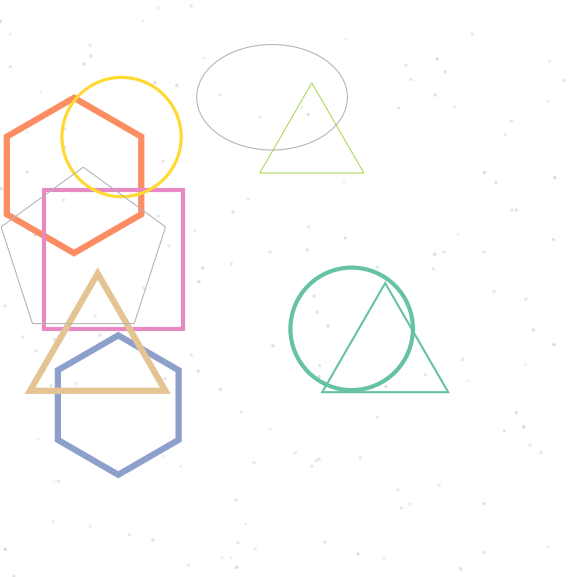[{"shape": "circle", "thickness": 2, "radius": 0.53, "center": [0.609, 0.43]}, {"shape": "triangle", "thickness": 1, "radius": 0.63, "center": [0.667, 0.383]}, {"shape": "hexagon", "thickness": 3, "radius": 0.67, "center": [0.128, 0.695]}, {"shape": "hexagon", "thickness": 3, "radius": 0.6, "center": [0.205, 0.298]}, {"shape": "square", "thickness": 2, "radius": 0.6, "center": [0.197, 0.55]}, {"shape": "triangle", "thickness": 0.5, "radius": 0.52, "center": [0.54, 0.752]}, {"shape": "circle", "thickness": 1.5, "radius": 0.52, "center": [0.211, 0.762]}, {"shape": "triangle", "thickness": 3, "radius": 0.68, "center": [0.169, 0.39]}, {"shape": "pentagon", "thickness": 0.5, "radius": 0.75, "center": [0.144, 0.56]}, {"shape": "oval", "thickness": 0.5, "radius": 0.65, "center": [0.471, 0.831]}]